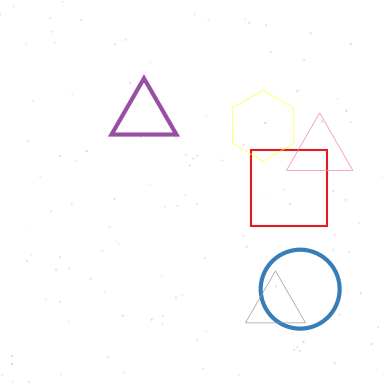[{"shape": "square", "thickness": 1.5, "radius": 0.49, "center": [0.751, 0.512]}, {"shape": "circle", "thickness": 3, "radius": 0.51, "center": [0.78, 0.249]}, {"shape": "triangle", "thickness": 3, "radius": 0.49, "center": [0.374, 0.699]}, {"shape": "hexagon", "thickness": 0.5, "radius": 0.46, "center": [0.683, 0.673]}, {"shape": "triangle", "thickness": 0.5, "radius": 0.5, "center": [0.83, 0.607]}, {"shape": "triangle", "thickness": 0.5, "radius": 0.45, "center": [0.716, 0.206]}]